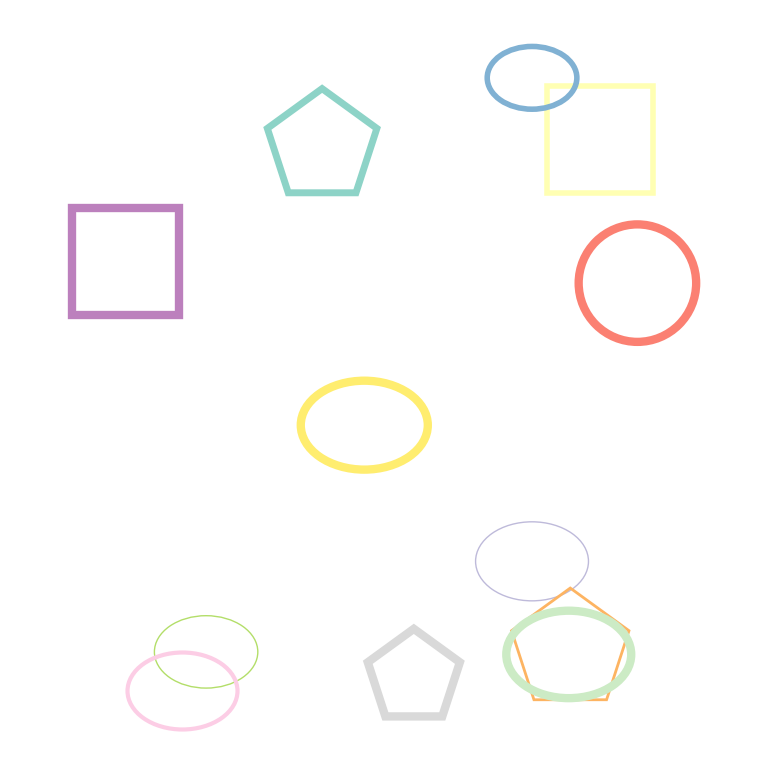[{"shape": "pentagon", "thickness": 2.5, "radius": 0.37, "center": [0.418, 0.81]}, {"shape": "square", "thickness": 2, "radius": 0.34, "center": [0.779, 0.819]}, {"shape": "oval", "thickness": 0.5, "radius": 0.37, "center": [0.691, 0.271]}, {"shape": "circle", "thickness": 3, "radius": 0.38, "center": [0.828, 0.632]}, {"shape": "oval", "thickness": 2, "radius": 0.29, "center": [0.691, 0.899]}, {"shape": "pentagon", "thickness": 1, "radius": 0.4, "center": [0.741, 0.156]}, {"shape": "oval", "thickness": 0.5, "radius": 0.34, "center": [0.268, 0.153]}, {"shape": "oval", "thickness": 1.5, "radius": 0.36, "center": [0.237, 0.103]}, {"shape": "pentagon", "thickness": 3, "radius": 0.31, "center": [0.537, 0.12]}, {"shape": "square", "thickness": 3, "radius": 0.35, "center": [0.163, 0.66]}, {"shape": "oval", "thickness": 3, "radius": 0.41, "center": [0.739, 0.15]}, {"shape": "oval", "thickness": 3, "radius": 0.41, "center": [0.473, 0.448]}]